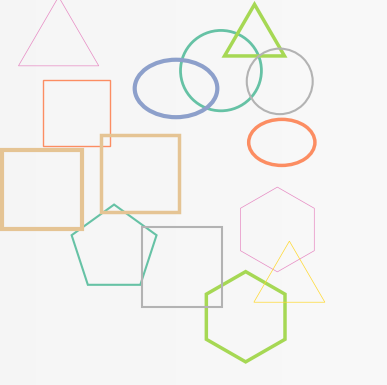[{"shape": "circle", "thickness": 2, "radius": 0.52, "center": [0.57, 0.817]}, {"shape": "pentagon", "thickness": 1.5, "radius": 0.58, "center": [0.294, 0.353]}, {"shape": "oval", "thickness": 2.5, "radius": 0.43, "center": [0.727, 0.63]}, {"shape": "square", "thickness": 1, "radius": 0.43, "center": [0.198, 0.706]}, {"shape": "oval", "thickness": 3, "radius": 0.53, "center": [0.454, 0.77]}, {"shape": "hexagon", "thickness": 0.5, "radius": 0.55, "center": [0.716, 0.404]}, {"shape": "triangle", "thickness": 0.5, "radius": 0.6, "center": [0.151, 0.889]}, {"shape": "hexagon", "thickness": 2.5, "radius": 0.59, "center": [0.634, 0.177]}, {"shape": "triangle", "thickness": 2.5, "radius": 0.45, "center": [0.657, 0.899]}, {"shape": "triangle", "thickness": 0.5, "radius": 0.53, "center": [0.747, 0.268]}, {"shape": "square", "thickness": 3, "radius": 0.51, "center": [0.108, 0.507]}, {"shape": "square", "thickness": 2.5, "radius": 0.5, "center": [0.362, 0.55]}, {"shape": "circle", "thickness": 1.5, "radius": 0.43, "center": [0.722, 0.789]}, {"shape": "square", "thickness": 1.5, "radius": 0.51, "center": [0.469, 0.307]}]